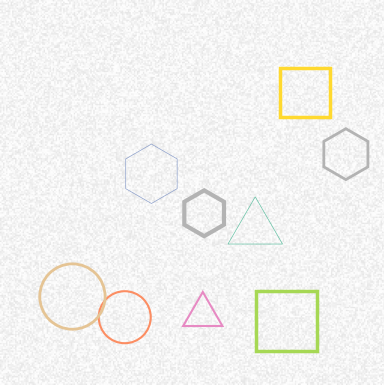[{"shape": "triangle", "thickness": 0.5, "radius": 0.41, "center": [0.663, 0.407]}, {"shape": "circle", "thickness": 1.5, "radius": 0.34, "center": [0.324, 0.176]}, {"shape": "hexagon", "thickness": 0.5, "radius": 0.39, "center": [0.393, 0.549]}, {"shape": "triangle", "thickness": 1.5, "radius": 0.29, "center": [0.527, 0.183]}, {"shape": "square", "thickness": 2.5, "radius": 0.4, "center": [0.744, 0.166]}, {"shape": "square", "thickness": 2.5, "radius": 0.32, "center": [0.792, 0.761]}, {"shape": "circle", "thickness": 2, "radius": 0.42, "center": [0.188, 0.23]}, {"shape": "hexagon", "thickness": 3, "radius": 0.3, "center": [0.53, 0.446]}, {"shape": "hexagon", "thickness": 2, "radius": 0.33, "center": [0.898, 0.6]}]